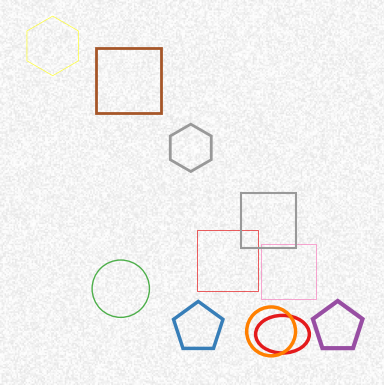[{"shape": "oval", "thickness": 2.5, "radius": 0.35, "center": [0.734, 0.132]}, {"shape": "square", "thickness": 0.5, "radius": 0.4, "center": [0.591, 0.323]}, {"shape": "pentagon", "thickness": 2.5, "radius": 0.34, "center": [0.515, 0.15]}, {"shape": "circle", "thickness": 1, "radius": 0.37, "center": [0.314, 0.25]}, {"shape": "pentagon", "thickness": 3, "radius": 0.34, "center": [0.877, 0.151]}, {"shape": "circle", "thickness": 2.5, "radius": 0.32, "center": [0.704, 0.139]}, {"shape": "hexagon", "thickness": 0.5, "radius": 0.39, "center": [0.137, 0.881]}, {"shape": "square", "thickness": 2, "radius": 0.42, "center": [0.335, 0.791]}, {"shape": "square", "thickness": 0.5, "radius": 0.35, "center": [0.749, 0.295]}, {"shape": "hexagon", "thickness": 2, "radius": 0.31, "center": [0.495, 0.616]}, {"shape": "square", "thickness": 1.5, "radius": 0.36, "center": [0.696, 0.427]}]